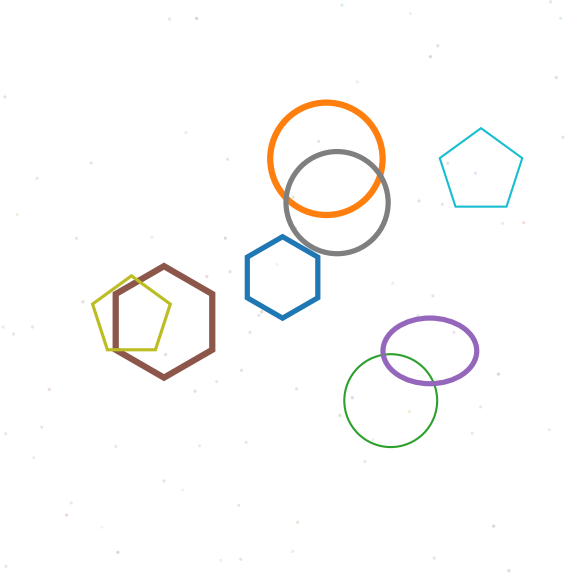[{"shape": "hexagon", "thickness": 2.5, "radius": 0.35, "center": [0.489, 0.519]}, {"shape": "circle", "thickness": 3, "radius": 0.49, "center": [0.565, 0.724]}, {"shape": "circle", "thickness": 1, "radius": 0.4, "center": [0.677, 0.305]}, {"shape": "oval", "thickness": 2.5, "radius": 0.41, "center": [0.744, 0.392]}, {"shape": "hexagon", "thickness": 3, "radius": 0.48, "center": [0.284, 0.442]}, {"shape": "circle", "thickness": 2.5, "radius": 0.44, "center": [0.584, 0.648]}, {"shape": "pentagon", "thickness": 1.5, "radius": 0.35, "center": [0.228, 0.451]}, {"shape": "pentagon", "thickness": 1, "radius": 0.38, "center": [0.833, 0.702]}]